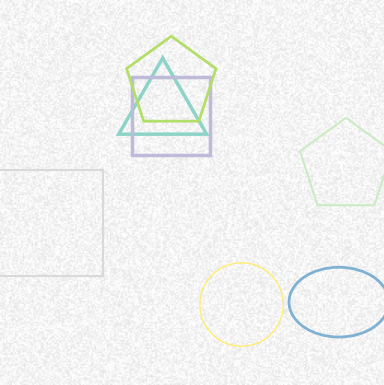[{"shape": "triangle", "thickness": 2.5, "radius": 0.66, "center": [0.423, 0.717]}, {"shape": "square", "thickness": 2.5, "radius": 0.51, "center": [0.444, 0.698]}, {"shape": "oval", "thickness": 2, "radius": 0.65, "center": [0.88, 0.215]}, {"shape": "pentagon", "thickness": 2, "radius": 0.61, "center": [0.445, 0.784]}, {"shape": "square", "thickness": 1.5, "radius": 0.69, "center": [0.13, 0.421]}, {"shape": "pentagon", "thickness": 1.5, "radius": 0.63, "center": [0.899, 0.569]}, {"shape": "circle", "thickness": 1, "radius": 0.54, "center": [0.628, 0.209]}]